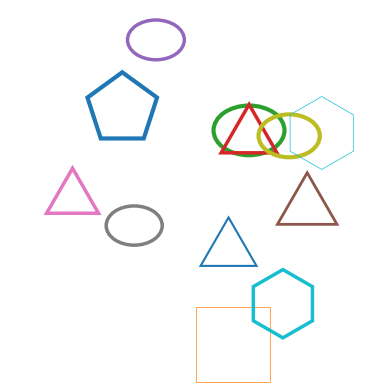[{"shape": "pentagon", "thickness": 3, "radius": 0.48, "center": [0.318, 0.717]}, {"shape": "triangle", "thickness": 1.5, "radius": 0.42, "center": [0.594, 0.351]}, {"shape": "square", "thickness": 0.5, "radius": 0.48, "center": [0.606, 0.105]}, {"shape": "oval", "thickness": 3, "radius": 0.46, "center": [0.647, 0.661]}, {"shape": "triangle", "thickness": 2.5, "radius": 0.42, "center": [0.647, 0.645]}, {"shape": "oval", "thickness": 2.5, "radius": 0.37, "center": [0.405, 0.896]}, {"shape": "triangle", "thickness": 2, "radius": 0.45, "center": [0.798, 0.462]}, {"shape": "triangle", "thickness": 2.5, "radius": 0.39, "center": [0.188, 0.485]}, {"shape": "oval", "thickness": 2.5, "radius": 0.36, "center": [0.349, 0.414]}, {"shape": "oval", "thickness": 3, "radius": 0.4, "center": [0.751, 0.647]}, {"shape": "hexagon", "thickness": 0.5, "radius": 0.47, "center": [0.836, 0.655]}, {"shape": "hexagon", "thickness": 2.5, "radius": 0.44, "center": [0.735, 0.211]}]